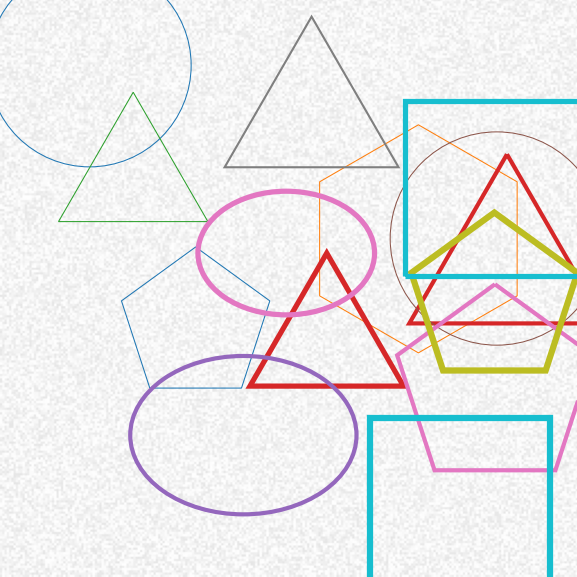[{"shape": "pentagon", "thickness": 0.5, "radius": 0.68, "center": [0.339, 0.436]}, {"shape": "circle", "thickness": 0.5, "radius": 0.88, "center": [0.155, 0.886]}, {"shape": "hexagon", "thickness": 0.5, "radius": 0.99, "center": [0.724, 0.586]}, {"shape": "triangle", "thickness": 0.5, "radius": 0.75, "center": [0.231, 0.69]}, {"shape": "triangle", "thickness": 2.5, "radius": 0.77, "center": [0.566, 0.407]}, {"shape": "triangle", "thickness": 2, "radius": 0.98, "center": [0.878, 0.537]}, {"shape": "oval", "thickness": 2, "radius": 0.98, "center": [0.421, 0.246]}, {"shape": "circle", "thickness": 0.5, "radius": 0.92, "center": [0.86, 0.586]}, {"shape": "oval", "thickness": 2.5, "radius": 0.76, "center": [0.496, 0.561]}, {"shape": "pentagon", "thickness": 2, "radius": 0.89, "center": [0.857, 0.329]}, {"shape": "triangle", "thickness": 1, "radius": 0.87, "center": [0.54, 0.796]}, {"shape": "pentagon", "thickness": 3, "radius": 0.76, "center": [0.856, 0.48]}, {"shape": "square", "thickness": 3, "radius": 0.78, "center": [0.797, 0.119]}, {"shape": "square", "thickness": 2.5, "radius": 0.75, "center": [0.853, 0.673]}]